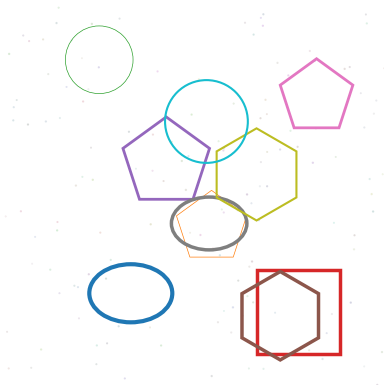[{"shape": "oval", "thickness": 3, "radius": 0.54, "center": [0.34, 0.238]}, {"shape": "pentagon", "thickness": 0.5, "radius": 0.48, "center": [0.549, 0.41]}, {"shape": "circle", "thickness": 0.5, "radius": 0.44, "center": [0.258, 0.845]}, {"shape": "square", "thickness": 2.5, "radius": 0.54, "center": [0.775, 0.19]}, {"shape": "pentagon", "thickness": 2, "radius": 0.59, "center": [0.432, 0.578]}, {"shape": "hexagon", "thickness": 2.5, "radius": 0.57, "center": [0.728, 0.18]}, {"shape": "pentagon", "thickness": 2, "radius": 0.5, "center": [0.822, 0.748]}, {"shape": "oval", "thickness": 2.5, "radius": 0.49, "center": [0.543, 0.42]}, {"shape": "hexagon", "thickness": 1.5, "radius": 0.6, "center": [0.666, 0.547]}, {"shape": "circle", "thickness": 1.5, "radius": 0.54, "center": [0.536, 0.684]}]